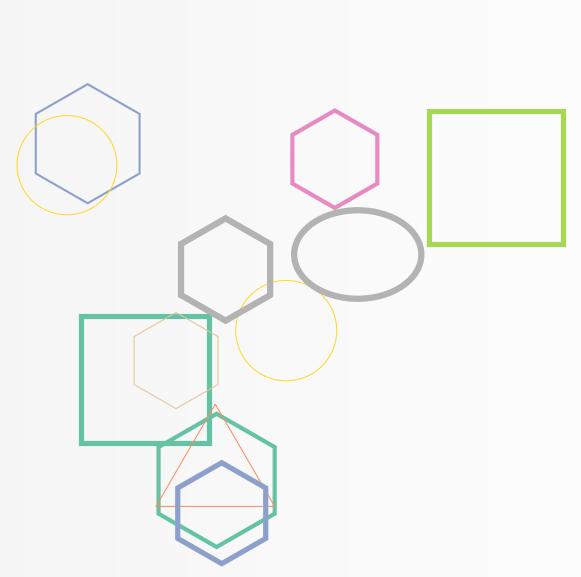[{"shape": "hexagon", "thickness": 2, "radius": 0.58, "center": [0.373, 0.167]}, {"shape": "square", "thickness": 2.5, "radius": 0.55, "center": [0.249, 0.342]}, {"shape": "triangle", "thickness": 0.5, "radius": 0.59, "center": [0.37, 0.181]}, {"shape": "hexagon", "thickness": 1, "radius": 0.52, "center": [0.151, 0.75]}, {"shape": "hexagon", "thickness": 2.5, "radius": 0.44, "center": [0.381, 0.11]}, {"shape": "hexagon", "thickness": 2, "radius": 0.42, "center": [0.576, 0.723]}, {"shape": "square", "thickness": 2.5, "radius": 0.58, "center": [0.854, 0.692]}, {"shape": "circle", "thickness": 0.5, "radius": 0.43, "center": [0.115, 0.713]}, {"shape": "circle", "thickness": 0.5, "radius": 0.43, "center": [0.492, 0.427]}, {"shape": "hexagon", "thickness": 0.5, "radius": 0.42, "center": [0.303, 0.375]}, {"shape": "hexagon", "thickness": 3, "radius": 0.44, "center": [0.388, 0.532]}, {"shape": "oval", "thickness": 3, "radius": 0.55, "center": [0.615, 0.558]}]